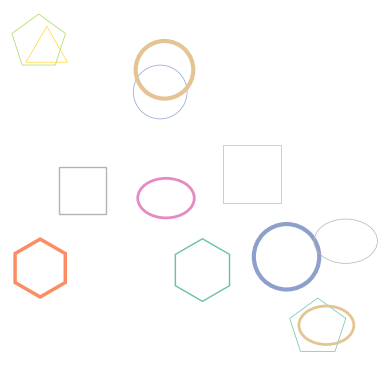[{"shape": "hexagon", "thickness": 1, "radius": 0.41, "center": [0.526, 0.299]}, {"shape": "pentagon", "thickness": 0.5, "radius": 0.38, "center": [0.825, 0.149]}, {"shape": "hexagon", "thickness": 2.5, "radius": 0.38, "center": [0.104, 0.304]}, {"shape": "circle", "thickness": 3, "radius": 0.42, "center": [0.744, 0.333]}, {"shape": "circle", "thickness": 0.5, "radius": 0.35, "center": [0.416, 0.761]}, {"shape": "oval", "thickness": 2, "radius": 0.37, "center": [0.431, 0.485]}, {"shape": "pentagon", "thickness": 0.5, "radius": 0.37, "center": [0.101, 0.89]}, {"shape": "square", "thickness": 0.5, "radius": 0.38, "center": [0.655, 0.547]}, {"shape": "triangle", "thickness": 0.5, "radius": 0.31, "center": [0.121, 0.87]}, {"shape": "circle", "thickness": 3, "radius": 0.37, "center": [0.427, 0.819]}, {"shape": "oval", "thickness": 2, "radius": 0.36, "center": [0.848, 0.155]}, {"shape": "square", "thickness": 1, "radius": 0.31, "center": [0.215, 0.505]}, {"shape": "oval", "thickness": 0.5, "radius": 0.41, "center": [0.898, 0.373]}]